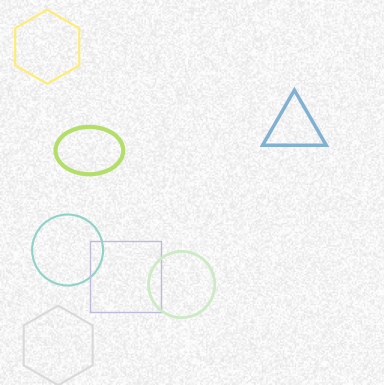[{"shape": "circle", "thickness": 1.5, "radius": 0.46, "center": [0.176, 0.351]}, {"shape": "square", "thickness": 1, "radius": 0.46, "center": [0.326, 0.281]}, {"shape": "triangle", "thickness": 2.5, "radius": 0.48, "center": [0.765, 0.67]}, {"shape": "oval", "thickness": 3, "radius": 0.44, "center": [0.232, 0.609]}, {"shape": "hexagon", "thickness": 1.5, "radius": 0.52, "center": [0.151, 0.103]}, {"shape": "circle", "thickness": 2, "radius": 0.43, "center": [0.472, 0.261]}, {"shape": "hexagon", "thickness": 1.5, "radius": 0.48, "center": [0.123, 0.878]}]